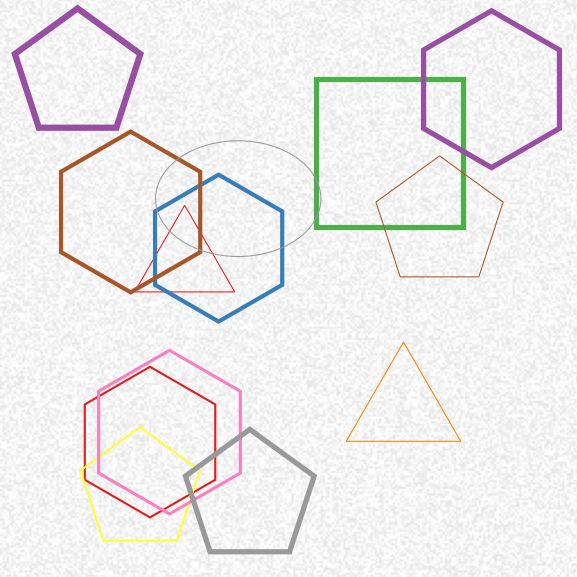[{"shape": "triangle", "thickness": 0.5, "radius": 0.5, "center": [0.32, 0.544]}, {"shape": "hexagon", "thickness": 1, "radius": 0.65, "center": [0.26, 0.234]}, {"shape": "hexagon", "thickness": 2, "radius": 0.64, "center": [0.379, 0.569]}, {"shape": "square", "thickness": 2.5, "radius": 0.64, "center": [0.674, 0.734]}, {"shape": "hexagon", "thickness": 2.5, "radius": 0.68, "center": [0.851, 0.845]}, {"shape": "pentagon", "thickness": 3, "radius": 0.57, "center": [0.134, 0.87]}, {"shape": "triangle", "thickness": 0.5, "radius": 0.57, "center": [0.699, 0.292]}, {"shape": "pentagon", "thickness": 1, "radius": 0.54, "center": [0.243, 0.151]}, {"shape": "pentagon", "thickness": 0.5, "radius": 0.58, "center": [0.761, 0.613]}, {"shape": "hexagon", "thickness": 2, "radius": 0.7, "center": [0.226, 0.632]}, {"shape": "hexagon", "thickness": 1.5, "radius": 0.71, "center": [0.293, 0.251]}, {"shape": "pentagon", "thickness": 2.5, "radius": 0.59, "center": [0.433, 0.138]}, {"shape": "oval", "thickness": 0.5, "radius": 0.72, "center": [0.412, 0.655]}]